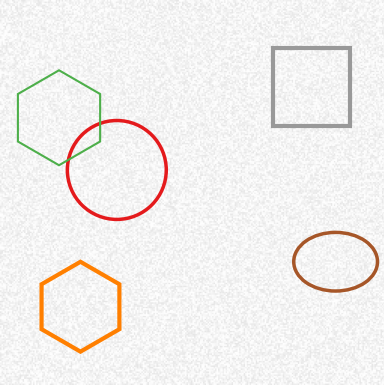[{"shape": "circle", "thickness": 2.5, "radius": 0.64, "center": [0.303, 0.559]}, {"shape": "hexagon", "thickness": 1.5, "radius": 0.62, "center": [0.153, 0.694]}, {"shape": "hexagon", "thickness": 3, "radius": 0.58, "center": [0.209, 0.203]}, {"shape": "oval", "thickness": 2.5, "radius": 0.54, "center": [0.872, 0.32]}, {"shape": "square", "thickness": 3, "radius": 0.5, "center": [0.809, 0.774]}]